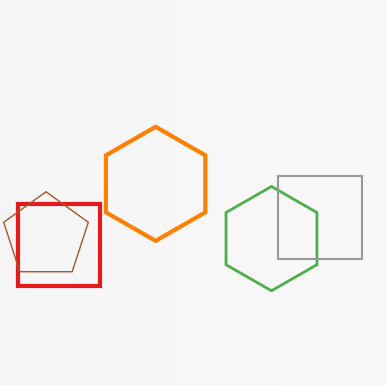[{"shape": "square", "thickness": 3, "radius": 0.53, "center": [0.152, 0.363]}, {"shape": "hexagon", "thickness": 2, "radius": 0.68, "center": [0.701, 0.38]}, {"shape": "hexagon", "thickness": 3, "radius": 0.74, "center": [0.402, 0.523]}, {"shape": "pentagon", "thickness": 1, "radius": 0.57, "center": [0.119, 0.387]}, {"shape": "square", "thickness": 1.5, "radius": 0.54, "center": [0.825, 0.435]}]